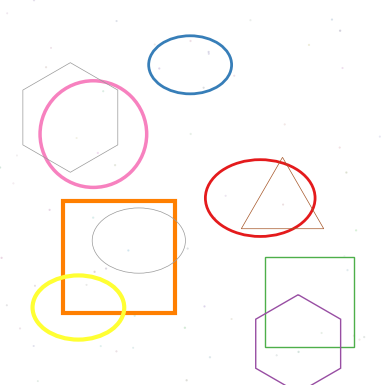[{"shape": "oval", "thickness": 2, "radius": 0.71, "center": [0.676, 0.486]}, {"shape": "oval", "thickness": 2, "radius": 0.54, "center": [0.494, 0.832]}, {"shape": "square", "thickness": 1, "radius": 0.58, "center": [0.804, 0.216]}, {"shape": "hexagon", "thickness": 1, "radius": 0.64, "center": [0.774, 0.107]}, {"shape": "square", "thickness": 3, "radius": 0.73, "center": [0.308, 0.332]}, {"shape": "oval", "thickness": 3, "radius": 0.6, "center": [0.204, 0.201]}, {"shape": "triangle", "thickness": 0.5, "radius": 0.62, "center": [0.734, 0.468]}, {"shape": "circle", "thickness": 2.5, "radius": 0.69, "center": [0.243, 0.652]}, {"shape": "oval", "thickness": 0.5, "radius": 0.61, "center": [0.361, 0.375]}, {"shape": "hexagon", "thickness": 0.5, "radius": 0.71, "center": [0.183, 0.695]}]